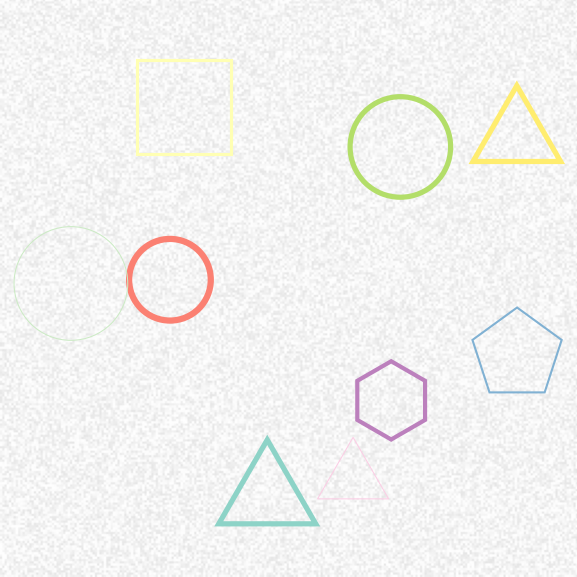[{"shape": "triangle", "thickness": 2.5, "radius": 0.48, "center": [0.463, 0.141]}, {"shape": "square", "thickness": 1.5, "radius": 0.41, "center": [0.318, 0.813]}, {"shape": "circle", "thickness": 3, "radius": 0.35, "center": [0.294, 0.515]}, {"shape": "pentagon", "thickness": 1, "radius": 0.41, "center": [0.895, 0.385]}, {"shape": "circle", "thickness": 2.5, "radius": 0.44, "center": [0.693, 0.745]}, {"shape": "triangle", "thickness": 0.5, "radius": 0.36, "center": [0.611, 0.171]}, {"shape": "hexagon", "thickness": 2, "radius": 0.34, "center": [0.677, 0.306]}, {"shape": "circle", "thickness": 0.5, "radius": 0.49, "center": [0.123, 0.508]}, {"shape": "triangle", "thickness": 2.5, "radius": 0.44, "center": [0.895, 0.763]}]